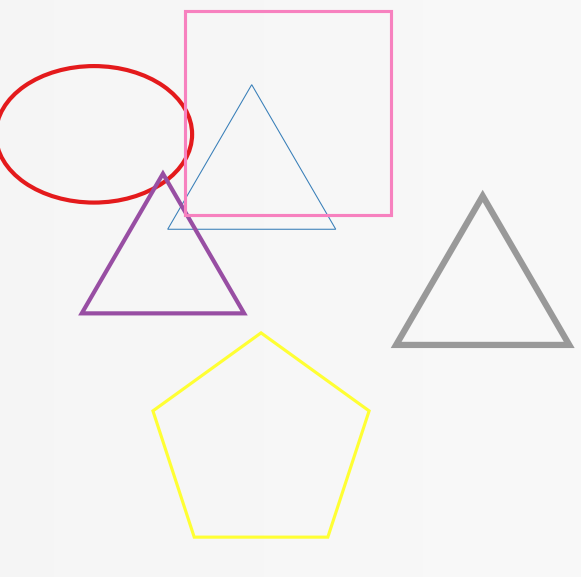[{"shape": "oval", "thickness": 2, "radius": 0.84, "center": [0.162, 0.767]}, {"shape": "triangle", "thickness": 0.5, "radius": 0.83, "center": [0.433, 0.686]}, {"shape": "triangle", "thickness": 2, "radius": 0.81, "center": [0.28, 0.537]}, {"shape": "pentagon", "thickness": 1.5, "radius": 0.98, "center": [0.449, 0.227]}, {"shape": "square", "thickness": 1.5, "radius": 0.88, "center": [0.495, 0.804]}, {"shape": "triangle", "thickness": 3, "radius": 0.86, "center": [0.83, 0.488]}]